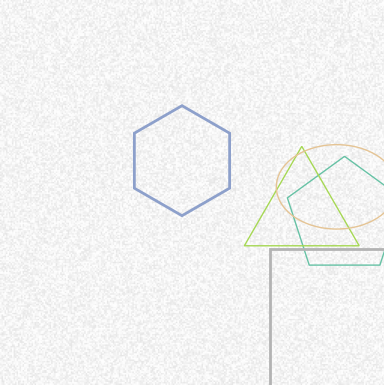[{"shape": "pentagon", "thickness": 1, "radius": 0.78, "center": [0.895, 0.438]}, {"shape": "hexagon", "thickness": 2, "radius": 0.71, "center": [0.473, 0.583]}, {"shape": "triangle", "thickness": 1, "radius": 0.86, "center": [0.784, 0.448]}, {"shape": "oval", "thickness": 1, "radius": 0.78, "center": [0.874, 0.515]}, {"shape": "square", "thickness": 2, "radius": 0.9, "center": [0.881, 0.174]}]